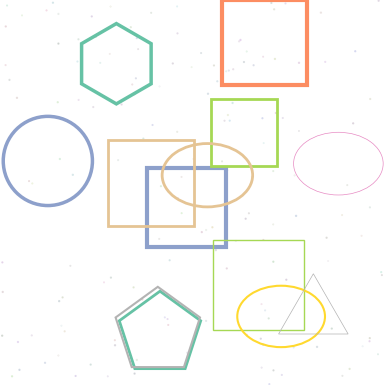[{"shape": "pentagon", "thickness": 2, "radius": 0.56, "center": [0.416, 0.132]}, {"shape": "hexagon", "thickness": 2.5, "radius": 0.52, "center": [0.302, 0.834]}, {"shape": "square", "thickness": 3, "radius": 0.55, "center": [0.688, 0.889]}, {"shape": "circle", "thickness": 2.5, "radius": 0.58, "center": [0.124, 0.582]}, {"shape": "square", "thickness": 3, "radius": 0.51, "center": [0.484, 0.46]}, {"shape": "oval", "thickness": 0.5, "radius": 0.58, "center": [0.879, 0.575]}, {"shape": "square", "thickness": 1, "radius": 0.59, "center": [0.672, 0.26]}, {"shape": "square", "thickness": 2, "radius": 0.43, "center": [0.634, 0.657]}, {"shape": "oval", "thickness": 1.5, "radius": 0.57, "center": [0.73, 0.178]}, {"shape": "oval", "thickness": 2, "radius": 0.59, "center": [0.539, 0.545]}, {"shape": "square", "thickness": 2, "radius": 0.56, "center": [0.392, 0.524]}, {"shape": "triangle", "thickness": 0.5, "radius": 0.52, "center": [0.814, 0.185]}, {"shape": "pentagon", "thickness": 1.5, "radius": 0.58, "center": [0.41, 0.14]}]